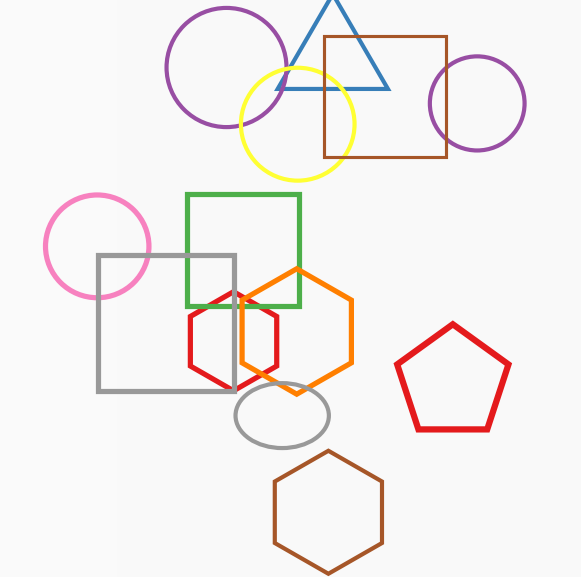[{"shape": "hexagon", "thickness": 2.5, "radius": 0.43, "center": [0.402, 0.408]}, {"shape": "pentagon", "thickness": 3, "radius": 0.5, "center": [0.779, 0.337]}, {"shape": "triangle", "thickness": 2, "radius": 0.55, "center": [0.573, 0.9]}, {"shape": "square", "thickness": 2.5, "radius": 0.48, "center": [0.418, 0.566]}, {"shape": "circle", "thickness": 2, "radius": 0.41, "center": [0.821, 0.82]}, {"shape": "circle", "thickness": 2, "radius": 0.52, "center": [0.39, 0.882]}, {"shape": "hexagon", "thickness": 2.5, "radius": 0.54, "center": [0.511, 0.425]}, {"shape": "circle", "thickness": 2, "radius": 0.49, "center": [0.512, 0.784]}, {"shape": "square", "thickness": 1.5, "radius": 0.52, "center": [0.663, 0.832]}, {"shape": "hexagon", "thickness": 2, "radius": 0.53, "center": [0.565, 0.112]}, {"shape": "circle", "thickness": 2.5, "radius": 0.44, "center": [0.167, 0.573]}, {"shape": "oval", "thickness": 2, "radius": 0.4, "center": [0.485, 0.279]}, {"shape": "square", "thickness": 2.5, "radius": 0.59, "center": [0.285, 0.44]}]